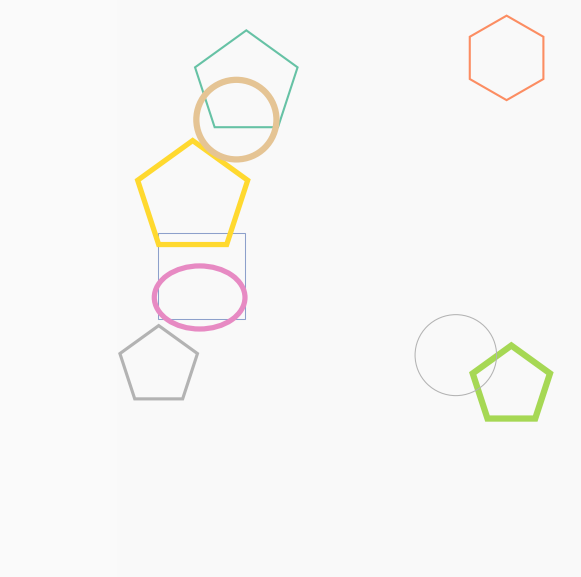[{"shape": "pentagon", "thickness": 1, "radius": 0.46, "center": [0.424, 0.854]}, {"shape": "hexagon", "thickness": 1, "radius": 0.37, "center": [0.872, 0.899]}, {"shape": "square", "thickness": 0.5, "radius": 0.37, "center": [0.346, 0.522]}, {"shape": "oval", "thickness": 2.5, "radius": 0.39, "center": [0.343, 0.484]}, {"shape": "pentagon", "thickness": 3, "radius": 0.35, "center": [0.88, 0.331]}, {"shape": "pentagon", "thickness": 2.5, "radius": 0.5, "center": [0.331, 0.656]}, {"shape": "circle", "thickness": 3, "radius": 0.34, "center": [0.407, 0.792]}, {"shape": "pentagon", "thickness": 1.5, "radius": 0.35, "center": [0.273, 0.365]}, {"shape": "circle", "thickness": 0.5, "radius": 0.35, "center": [0.784, 0.384]}]